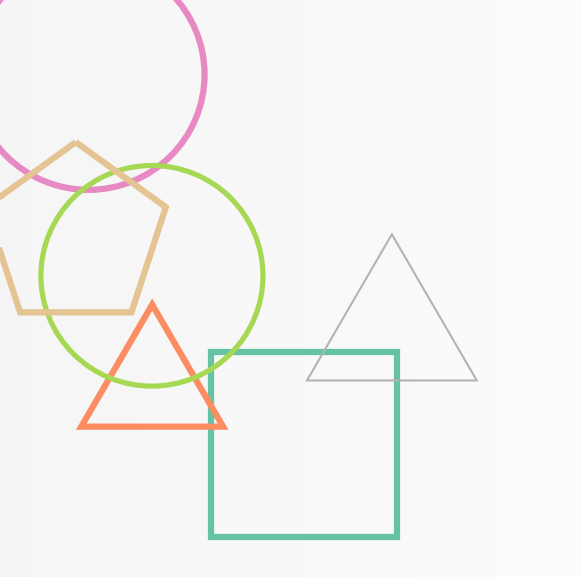[{"shape": "square", "thickness": 3, "radius": 0.8, "center": [0.522, 0.23]}, {"shape": "triangle", "thickness": 3, "radius": 0.7, "center": [0.262, 0.331]}, {"shape": "circle", "thickness": 3, "radius": 1.0, "center": [0.152, 0.87]}, {"shape": "circle", "thickness": 2.5, "radius": 0.96, "center": [0.261, 0.522]}, {"shape": "pentagon", "thickness": 3, "radius": 0.81, "center": [0.13, 0.59]}, {"shape": "triangle", "thickness": 1, "radius": 0.84, "center": [0.674, 0.425]}]